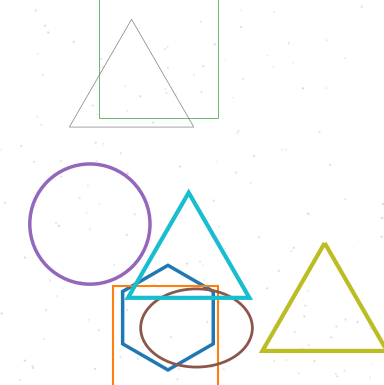[{"shape": "hexagon", "thickness": 2.5, "radius": 0.68, "center": [0.436, 0.175]}, {"shape": "square", "thickness": 1.5, "radius": 0.68, "center": [0.429, 0.12]}, {"shape": "square", "thickness": 0.5, "radius": 0.77, "center": [0.412, 0.849]}, {"shape": "circle", "thickness": 2.5, "radius": 0.78, "center": [0.233, 0.418]}, {"shape": "oval", "thickness": 2, "radius": 0.73, "center": [0.51, 0.148]}, {"shape": "triangle", "thickness": 0.5, "radius": 0.93, "center": [0.342, 0.763]}, {"shape": "triangle", "thickness": 3, "radius": 0.93, "center": [0.843, 0.182]}, {"shape": "triangle", "thickness": 3, "radius": 0.91, "center": [0.49, 0.317]}]